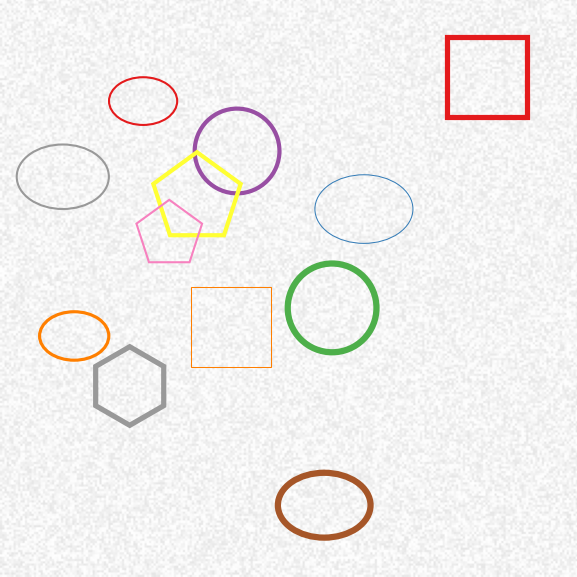[{"shape": "oval", "thickness": 1, "radius": 0.3, "center": [0.248, 0.824]}, {"shape": "square", "thickness": 2.5, "radius": 0.35, "center": [0.843, 0.865]}, {"shape": "oval", "thickness": 0.5, "radius": 0.42, "center": [0.63, 0.637]}, {"shape": "circle", "thickness": 3, "radius": 0.38, "center": [0.575, 0.466]}, {"shape": "circle", "thickness": 2, "radius": 0.37, "center": [0.411, 0.738]}, {"shape": "square", "thickness": 0.5, "radius": 0.35, "center": [0.4, 0.434]}, {"shape": "oval", "thickness": 1.5, "radius": 0.3, "center": [0.128, 0.417]}, {"shape": "pentagon", "thickness": 2, "radius": 0.4, "center": [0.341, 0.656]}, {"shape": "oval", "thickness": 3, "radius": 0.4, "center": [0.561, 0.124]}, {"shape": "pentagon", "thickness": 1, "radius": 0.3, "center": [0.293, 0.593]}, {"shape": "oval", "thickness": 1, "radius": 0.4, "center": [0.109, 0.693]}, {"shape": "hexagon", "thickness": 2.5, "radius": 0.34, "center": [0.225, 0.331]}]